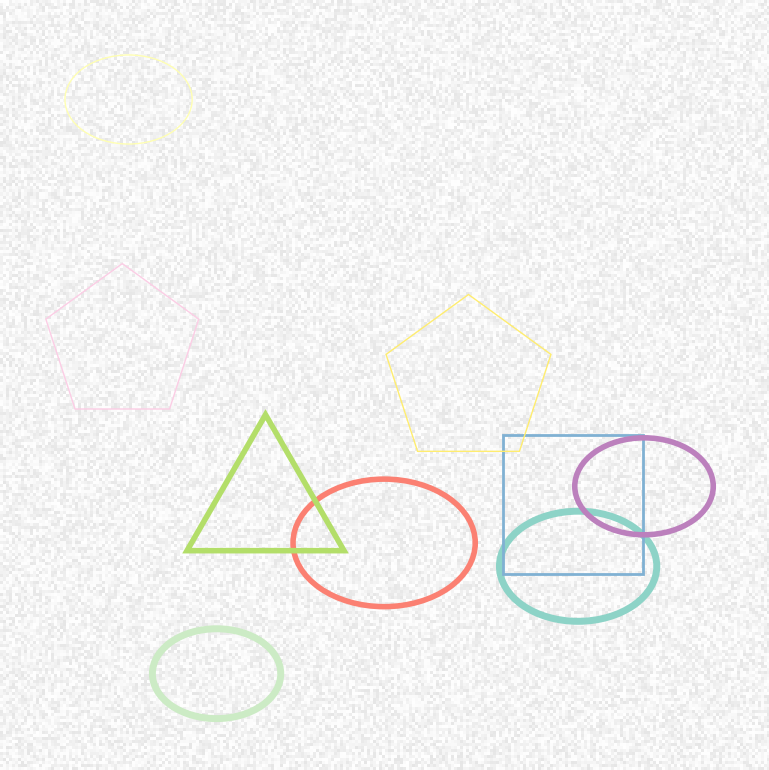[{"shape": "oval", "thickness": 2.5, "radius": 0.51, "center": [0.751, 0.265]}, {"shape": "oval", "thickness": 0.5, "radius": 0.41, "center": [0.167, 0.871]}, {"shape": "oval", "thickness": 2, "radius": 0.59, "center": [0.499, 0.295]}, {"shape": "square", "thickness": 1, "radius": 0.45, "center": [0.744, 0.345]}, {"shape": "triangle", "thickness": 2, "radius": 0.59, "center": [0.345, 0.344]}, {"shape": "pentagon", "thickness": 0.5, "radius": 0.52, "center": [0.159, 0.553]}, {"shape": "oval", "thickness": 2, "radius": 0.45, "center": [0.836, 0.368]}, {"shape": "oval", "thickness": 2.5, "radius": 0.42, "center": [0.281, 0.125]}, {"shape": "pentagon", "thickness": 0.5, "radius": 0.56, "center": [0.608, 0.505]}]